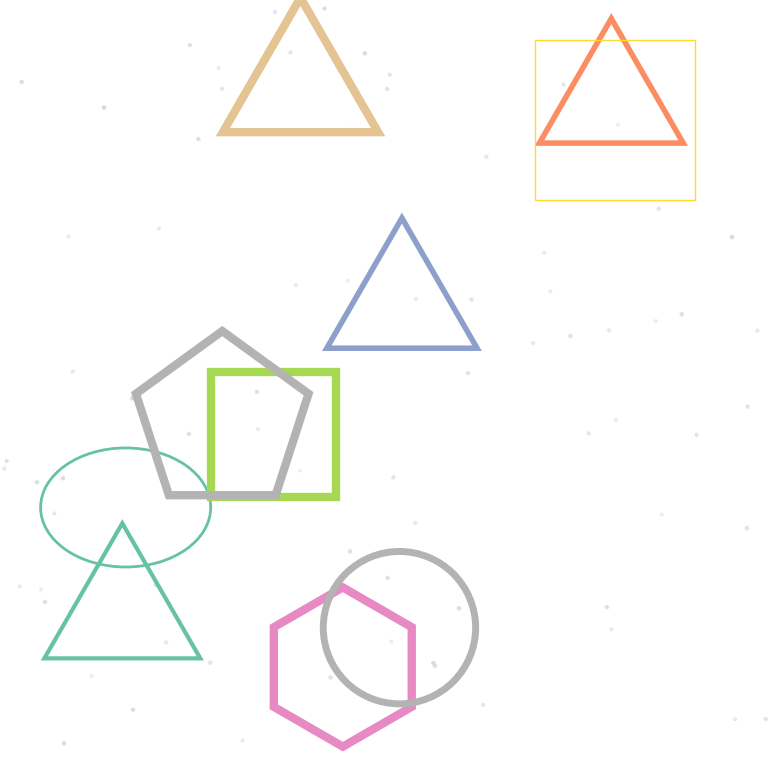[{"shape": "triangle", "thickness": 1.5, "radius": 0.58, "center": [0.159, 0.203]}, {"shape": "oval", "thickness": 1, "radius": 0.55, "center": [0.163, 0.341]}, {"shape": "triangle", "thickness": 2, "radius": 0.54, "center": [0.794, 0.868]}, {"shape": "triangle", "thickness": 2, "radius": 0.56, "center": [0.522, 0.604]}, {"shape": "hexagon", "thickness": 3, "radius": 0.52, "center": [0.445, 0.134]}, {"shape": "square", "thickness": 3, "radius": 0.4, "center": [0.355, 0.436]}, {"shape": "square", "thickness": 0.5, "radius": 0.52, "center": [0.798, 0.844]}, {"shape": "triangle", "thickness": 3, "radius": 0.58, "center": [0.39, 0.887]}, {"shape": "circle", "thickness": 2.5, "radius": 0.49, "center": [0.519, 0.185]}, {"shape": "pentagon", "thickness": 3, "radius": 0.59, "center": [0.289, 0.452]}]